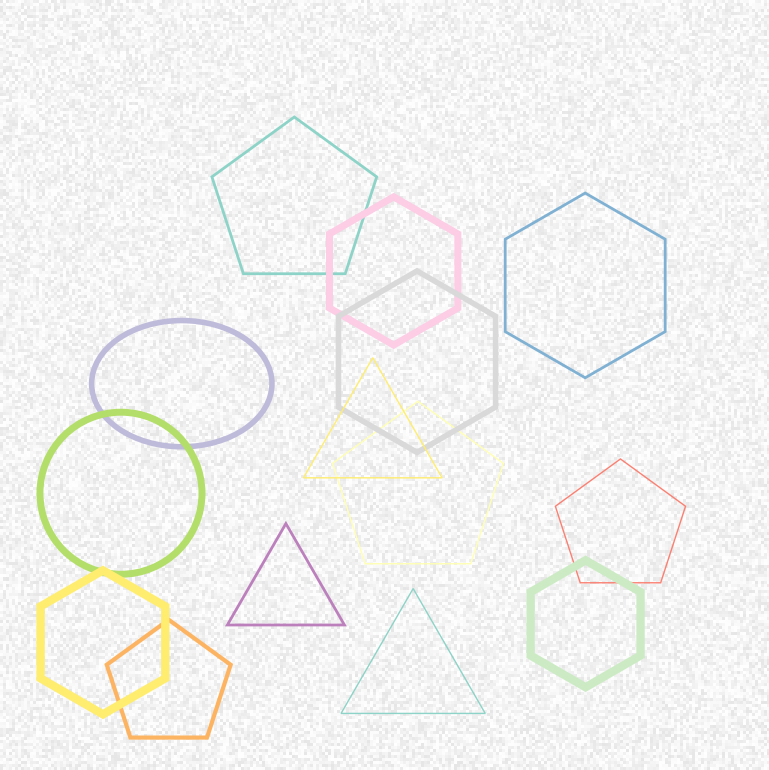[{"shape": "triangle", "thickness": 0.5, "radius": 0.54, "center": [0.537, 0.128]}, {"shape": "pentagon", "thickness": 1, "radius": 0.56, "center": [0.382, 0.736]}, {"shape": "pentagon", "thickness": 0.5, "radius": 0.58, "center": [0.543, 0.362]}, {"shape": "oval", "thickness": 2, "radius": 0.59, "center": [0.236, 0.502]}, {"shape": "pentagon", "thickness": 0.5, "radius": 0.44, "center": [0.806, 0.315]}, {"shape": "hexagon", "thickness": 1, "radius": 0.6, "center": [0.76, 0.629]}, {"shape": "pentagon", "thickness": 1.5, "radius": 0.42, "center": [0.219, 0.111]}, {"shape": "circle", "thickness": 2.5, "radius": 0.53, "center": [0.157, 0.359]}, {"shape": "hexagon", "thickness": 2.5, "radius": 0.48, "center": [0.511, 0.648]}, {"shape": "hexagon", "thickness": 2, "radius": 0.59, "center": [0.542, 0.53]}, {"shape": "triangle", "thickness": 1, "radius": 0.44, "center": [0.371, 0.232]}, {"shape": "hexagon", "thickness": 3, "radius": 0.41, "center": [0.761, 0.19]}, {"shape": "triangle", "thickness": 0.5, "radius": 0.52, "center": [0.484, 0.431]}, {"shape": "hexagon", "thickness": 3, "radius": 0.47, "center": [0.134, 0.166]}]